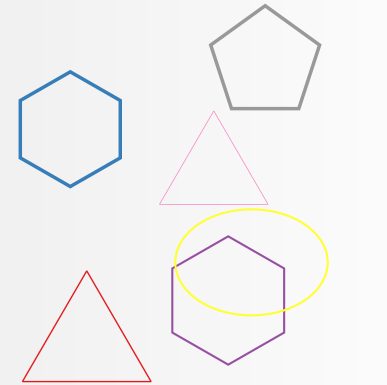[{"shape": "triangle", "thickness": 1, "radius": 0.96, "center": [0.224, 0.105]}, {"shape": "hexagon", "thickness": 2.5, "radius": 0.74, "center": [0.181, 0.664]}, {"shape": "hexagon", "thickness": 1.5, "radius": 0.83, "center": [0.589, 0.219]}, {"shape": "oval", "thickness": 1.5, "radius": 0.98, "center": [0.649, 0.319]}, {"shape": "triangle", "thickness": 0.5, "radius": 0.81, "center": [0.552, 0.55]}, {"shape": "pentagon", "thickness": 2.5, "radius": 0.74, "center": [0.684, 0.837]}]